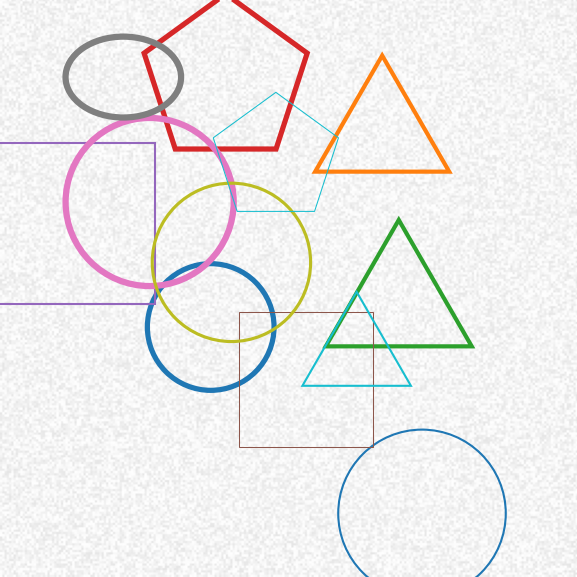[{"shape": "circle", "thickness": 1, "radius": 0.73, "center": [0.731, 0.11]}, {"shape": "circle", "thickness": 2.5, "radius": 0.55, "center": [0.365, 0.433]}, {"shape": "triangle", "thickness": 2, "radius": 0.67, "center": [0.662, 0.769]}, {"shape": "triangle", "thickness": 2, "radius": 0.73, "center": [0.69, 0.472]}, {"shape": "pentagon", "thickness": 2.5, "radius": 0.74, "center": [0.391, 0.861]}, {"shape": "square", "thickness": 1, "radius": 0.69, "center": [0.13, 0.612]}, {"shape": "square", "thickness": 0.5, "radius": 0.58, "center": [0.53, 0.342]}, {"shape": "circle", "thickness": 3, "radius": 0.73, "center": [0.259, 0.649]}, {"shape": "oval", "thickness": 3, "radius": 0.5, "center": [0.214, 0.866]}, {"shape": "circle", "thickness": 1.5, "radius": 0.69, "center": [0.401, 0.545]}, {"shape": "pentagon", "thickness": 0.5, "radius": 0.57, "center": [0.478, 0.725]}, {"shape": "triangle", "thickness": 1, "radius": 0.54, "center": [0.618, 0.385]}]